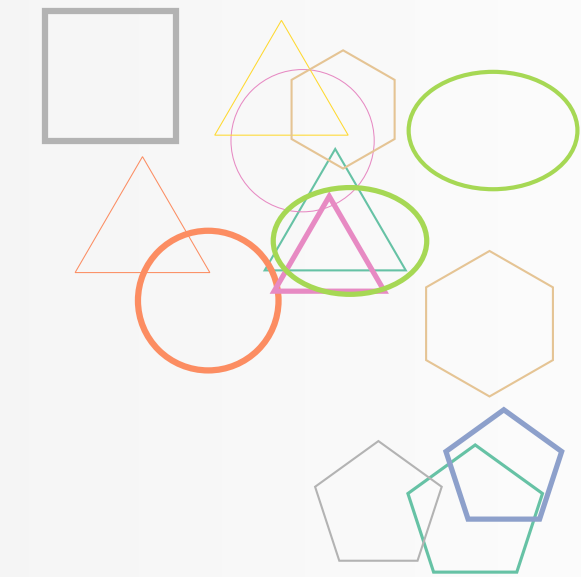[{"shape": "pentagon", "thickness": 1.5, "radius": 0.61, "center": [0.818, 0.107]}, {"shape": "triangle", "thickness": 1, "radius": 0.7, "center": [0.577, 0.601]}, {"shape": "circle", "thickness": 3, "radius": 0.6, "center": [0.358, 0.479]}, {"shape": "triangle", "thickness": 0.5, "radius": 0.67, "center": [0.245, 0.594]}, {"shape": "pentagon", "thickness": 2.5, "radius": 0.52, "center": [0.867, 0.185]}, {"shape": "circle", "thickness": 0.5, "radius": 0.62, "center": [0.521, 0.756]}, {"shape": "triangle", "thickness": 2.5, "radius": 0.55, "center": [0.566, 0.55]}, {"shape": "oval", "thickness": 2.5, "radius": 0.66, "center": [0.602, 0.582]}, {"shape": "oval", "thickness": 2, "radius": 0.73, "center": [0.848, 0.773]}, {"shape": "triangle", "thickness": 0.5, "radius": 0.66, "center": [0.484, 0.831]}, {"shape": "hexagon", "thickness": 1, "radius": 0.51, "center": [0.59, 0.81]}, {"shape": "hexagon", "thickness": 1, "radius": 0.63, "center": [0.842, 0.439]}, {"shape": "pentagon", "thickness": 1, "radius": 0.57, "center": [0.651, 0.121]}, {"shape": "square", "thickness": 3, "radius": 0.56, "center": [0.19, 0.868]}]